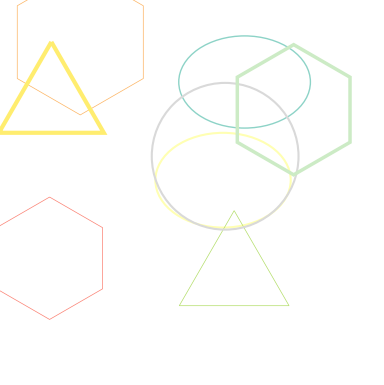[{"shape": "oval", "thickness": 1, "radius": 0.85, "center": [0.635, 0.787]}, {"shape": "oval", "thickness": 1.5, "radius": 0.88, "center": [0.579, 0.532]}, {"shape": "hexagon", "thickness": 0.5, "radius": 0.79, "center": [0.129, 0.329]}, {"shape": "hexagon", "thickness": 0.5, "radius": 0.94, "center": [0.209, 0.891]}, {"shape": "triangle", "thickness": 0.5, "radius": 0.82, "center": [0.608, 0.288]}, {"shape": "circle", "thickness": 1.5, "radius": 0.95, "center": [0.585, 0.594]}, {"shape": "hexagon", "thickness": 2.5, "radius": 0.85, "center": [0.763, 0.715]}, {"shape": "triangle", "thickness": 3, "radius": 0.79, "center": [0.133, 0.734]}]